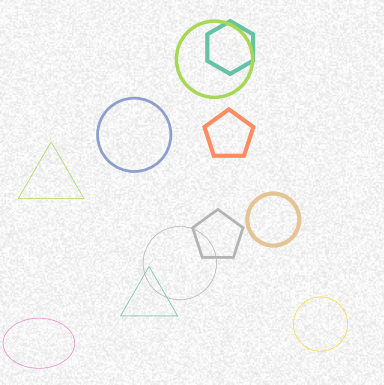[{"shape": "triangle", "thickness": 0.5, "radius": 0.43, "center": [0.387, 0.222]}, {"shape": "hexagon", "thickness": 3, "radius": 0.34, "center": [0.598, 0.877]}, {"shape": "pentagon", "thickness": 3, "radius": 0.33, "center": [0.595, 0.649]}, {"shape": "circle", "thickness": 2, "radius": 0.48, "center": [0.349, 0.65]}, {"shape": "oval", "thickness": 0.5, "radius": 0.47, "center": [0.101, 0.108]}, {"shape": "circle", "thickness": 2.5, "radius": 0.5, "center": [0.557, 0.846]}, {"shape": "triangle", "thickness": 0.5, "radius": 0.49, "center": [0.133, 0.533]}, {"shape": "circle", "thickness": 0.5, "radius": 0.35, "center": [0.833, 0.158]}, {"shape": "circle", "thickness": 3, "radius": 0.34, "center": [0.71, 0.43]}, {"shape": "circle", "thickness": 0.5, "radius": 0.48, "center": [0.467, 0.317]}, {"shape": "pentagon", "thickness": 2, "radius": 0.34, "center": [0.566, 0.387]}]